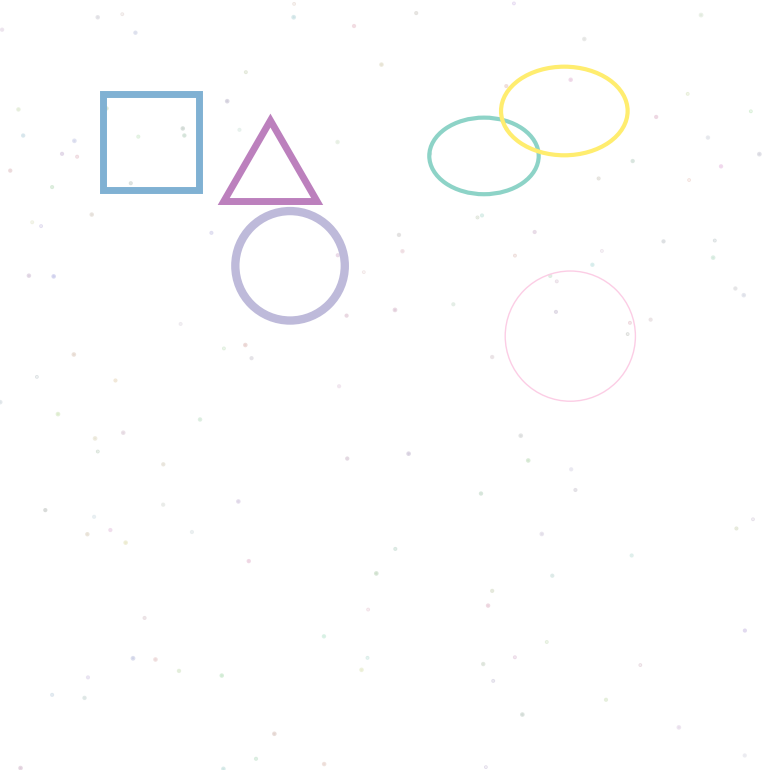[{"shape": "oval", "thickness": 1.5, "radius": 0.36, "center": [0.629, 0.798]}, {"shape": "circle", "thickness": 3, "radius": 0.36, "center": [0.377, 0.655]}, {"shape": "square", "thickness": 2.5, "radius": 0.31, "center": [0.196, 0.816]}, {"shape": "circle", "thickness": 0.5, "radius": 0.42, "center": [0.741, 0.563]}, {"shape": "triangle", "thickness": 2.5, "radius": 0.35, "center": [0.351, 0.773]}, {"shape": "oval", "thickness": 1.5, "radius": 0.41, "center": [0.733, 0.856]}]